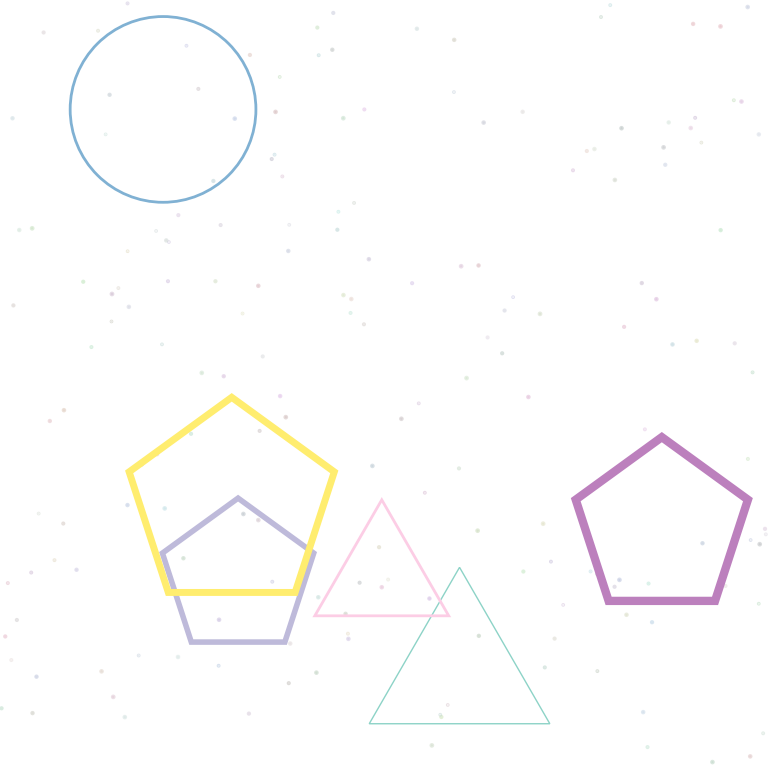[{"shape": "triangle", "thickness": 0.5, "radius": 0.68, "center": [0.597, 0.128]}, {"shape": "pentagon", "thickness": 2, "radius": 0.52, "center": [0.309, 0.25]}, {"shape": "circle", "thickness": 1, "radius": 0.6, "center": [0.212, 0.858]}, {"shape": "triangle", "thickness": 1, "radius": 0.5, "center": [0.496, 0.25]}, {"shape": "pentagon", "thickness": 3, "radius": 0.59, "center": [0.86, 0.315]}, {"shape": "pentagon", "thickness": 2.5, "radius": 0.7, "center": [0.301, 0.344]}]